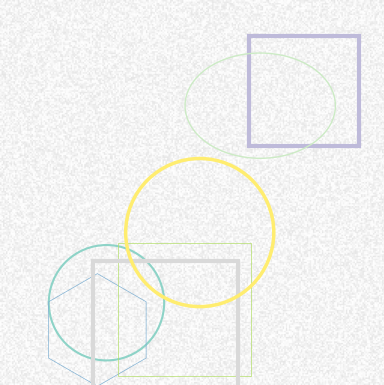[{"shape": "circle", "thickness": 1.5, "radius": 0.75, "center": [0.277, 0.214]}, {"shape": "square", "thickness": 3, "radius": 0.71, "center": [0.789, 0.764]}, {"shape": "hexagon", "thickness": 0.5, "radius": 0.73, "center": [0.253, 0.143]}, {"shape": "square", "thickness": 0.5, "radius": 0.86, "center": [0.479, 0.197]}, {"shape": "square", "thickness": 3, "radius": 0.94, "center": [0.43, 0.134]}, {"shape": "oval", "thickness": 1, "radius": 0.98, "center": [0.676, 0.726]}, {"shape": "circle", "thickness": 2.5, "radius": 0.96, "center": [0.519, 0.396]}]